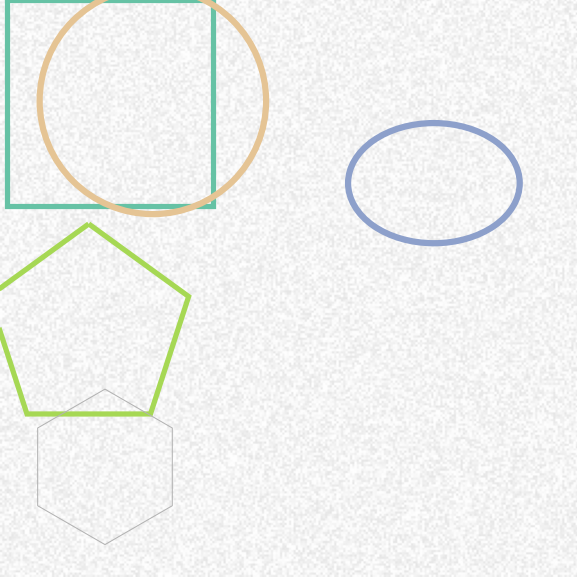[{"shape": "square", "thickness": 2.5, "radius": 0.89, "center": [0.19, 0.821]}, {"shape": "oval", "thickness": 3, "radius": 0.74, "center": [0.751, 0.682]}, {"shape": "pentagon", "thickness": 2.5, "radius": 0.91, "center": [0.154, 0.429]}, {"shape": "circle", "thickness": 3, "radius": 0.98, "center": [0.265, 0.824]}, {"shape": "hexagon", "thickness": 0.5, "radius": 0.67, "center": [0.182, 0.191]}]